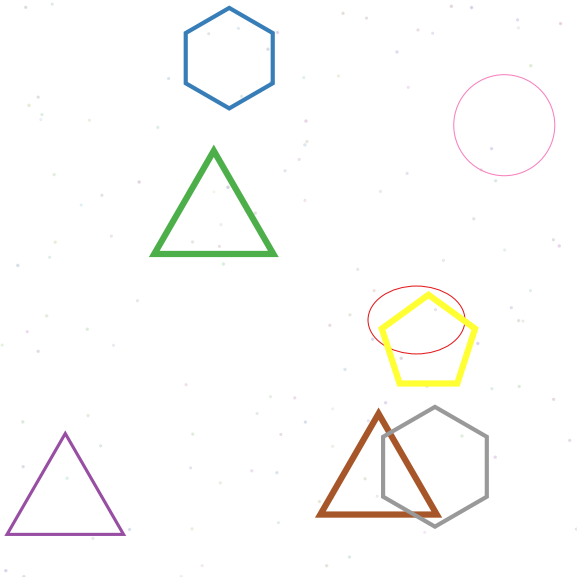[{"shape": "oval", "thickness": 0.5, "radius": 0.42, "center": [0.721, 0.445]}, {"shape": "hexagon", "thickness": 2, "radius": 0.43, "center": [0.397, 0.898]}, {"shape": "triangle", "thickness": 3, "radius": 0.6, "center": [0.37, 0.619]}, {"shape": "triangle", "thickness": 1.5, "radius": 0.58, "center": [0.113, 0.132]}, {"shape": "pentagon", "thickness": 3, "radius": 0.42, "center": [0.742, 0.404]}, {"shape": "triangle", "thickness": 3, "radius": 0.58, "center": [0.656, 0.166]}, {"shape": "circle", "thickness": 0.5, "radius": 0.44, "center": [0.873, 0.782]}, {"shape": "hexagon", "thickness": 2, "radius": 0.52, "center": [0.753, 0.191]}]